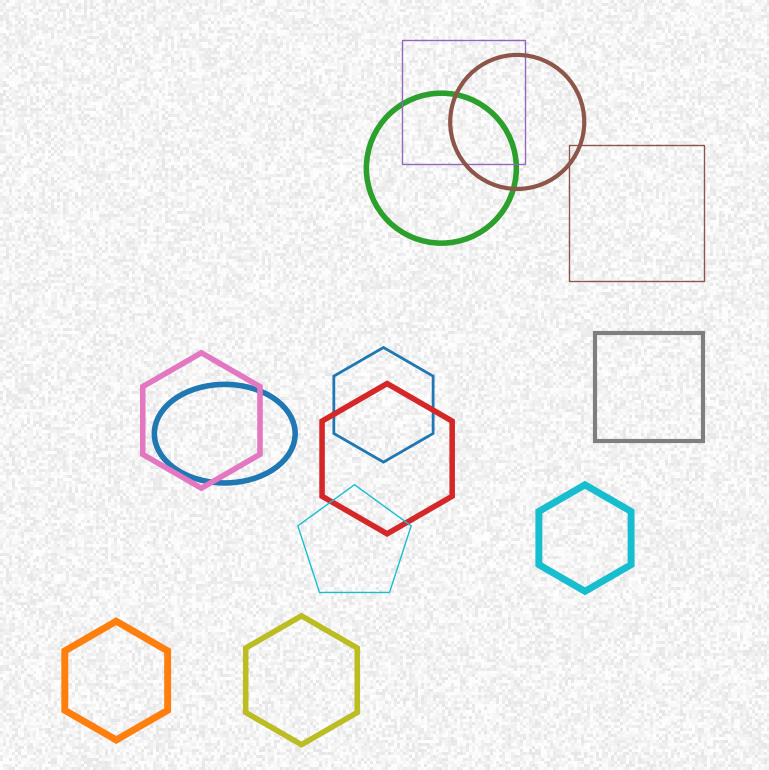[{"shape": "hexagon", "thickness": 1, "radius": 0.37, "center": [0.498, 0.474]}, {"shape": "oval", "thickness": 2, "radius": 0.46, "center": [0.292, 0.437]}, {"shape": "hexagon", "thickness": 2.5, "radius": 0.39, "center": [0.151, 0.116]}, {"shape": "circle", "thickness": 2, "radius": 0.49, "center": [0.573, 0.782]}, {"shape": "hexagon", "thickness": 2, "radius": 0.49, "center": [0.503, 0.404]}, {"shape": "square", "thickness": 0.5, "radius": 0.4, "center": [0.602, 0.868]}, {"shape": "square", "thickness": 0.5, "radius": 0.44, "center": [0.827, 0.724]}, {"shape": "circle", "thickness": 1.5, "radius": 0.44, "center": [0.672, 0.842]}, {"shape": "hexagon", "thickness": 2, "radius": 0.44, "center": [0.262, 0.454]}, {"shape": "square", "thickness": 1.5, "radius": 0.35, "center": [0.843, 0.498]}, {"shape": "hexagon", "thickness": 2, "radius": 0.42, "center": [0.392, 0.117]}, {"shape": "pentagon", "thickness": 0.5, "radius": 0.39, "center": [0.46, 0.293]}, {"shape": "hexagon", "thickness": 2.5, "radius": 0.35, "center": [0.76, 0.301]}]